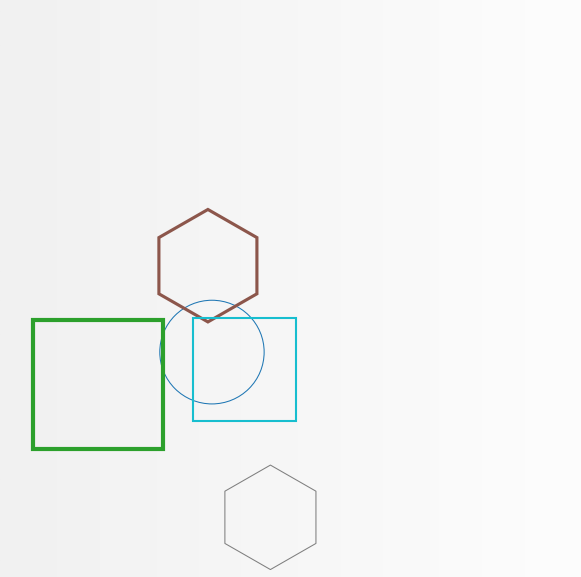[{"shape": "circle", "thickness": 0.5, "radius": 0.45, "center": [0.365, 0.389]}, {"shape": "square", "thickness": 2, "radius": 0.56, "center": [0.169, 0.334]}, {"shape": "hexagon", "thickness": 1.5, "radius": 0.49, "center": [0.358, 0.539]}, {"shape": "hexagon", "thickness": 0.5, "radius": 0.45, "center": [0.465, 0.103]}, {"shape": "square", "thickness": 1, "radius": 0.45, "center": [0.42, 0.359]}]